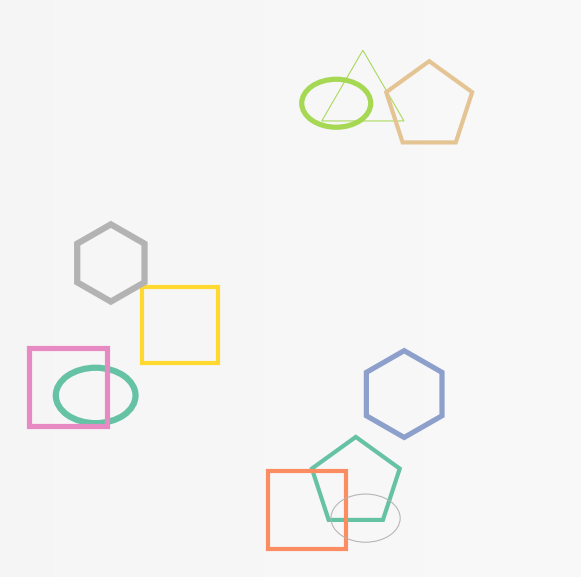[{"shape": "pentagon", "thickness": 2, "radius": 0.4, "center": [0.612, 0.163]}, {"shape": "oval", "thickness": 3, "radius": 0.34, "center": [0.165, 0.314]}, {"shape": "square", "thickness": 2, "radius": 0.34, "center": [0.528, 0.116]}, {"shape": "hexagon", "thickness": 2.5, "radius": 0.38, "center": [0.695, 0.317]}, {"shape": "square", "thickness": 2.5, "radius": 0.34, "center": [0.117, 0.329]}, {"shape": "oval", "thickness": 2.5, "radius": 0.3, "center": [0.578, 0.82]}, {"shape": "triangle", "thickness": 0.5, "radius": 0.41, "center": [0.624, 0.83]}, {"shape": "square", "thickness": 2, "radius": 0.33, "center": [0.31, 0.436]}, {"shape": "pentagon", "thickness": 2, "radius": 0.39, "center": [0.738, 0.815]}, {"shape": "hexagon", "thickness": 3, "radius": 0.33, "center": [0.191, 0.544]}, {"shape": "oval", "thickness": 0.5, "radius": 0.3, "center": [0.629, 0.102]}]